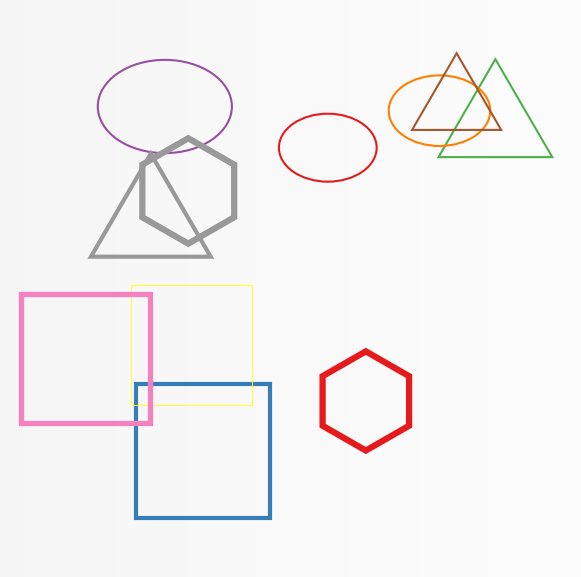[{"shape": "oval", "thickness": 1, "radius": 0.42, "center": [0.564, 0.743]}, {"shape": "hexagon", "thickness": 3, "radius": 0.43, "center": [0.629, 0.305]}, {"shape": "square", "thickness": 2, "radius": 0.58, "center": [0.349, 0.218]}, {"shape": "triangle", "thickness": 1, "radius": 0.57, "center": [0.852, 0.784]}, {"shape": "oval", "thickness": 1, "radius": 0.58, "center": [0.284, 0.815]}, {"shape": "oval", "thickness": 1, "radius": 0.44, "center": [0.756, 0.807]}, {"shape": "square", "thickness": 0.5, "radius": 0.52, "center": [0.329, 0.402]}, {"shape": "triangle", "thickness": 1, "radius": 0.44, "center": [0.786, 0.818]}, {"shape": "square", "thickness": 2.5, "radius": 0.56, "center": [0.147, 0.378]}, {"shape": "triangle", "thickness": 2, "radius": 0.59, "center": [0.259, 0.614]}, {"shape": "hexagon", "thickness": 3, "radius": 0.46, "center": [0.324, 0.668]}]